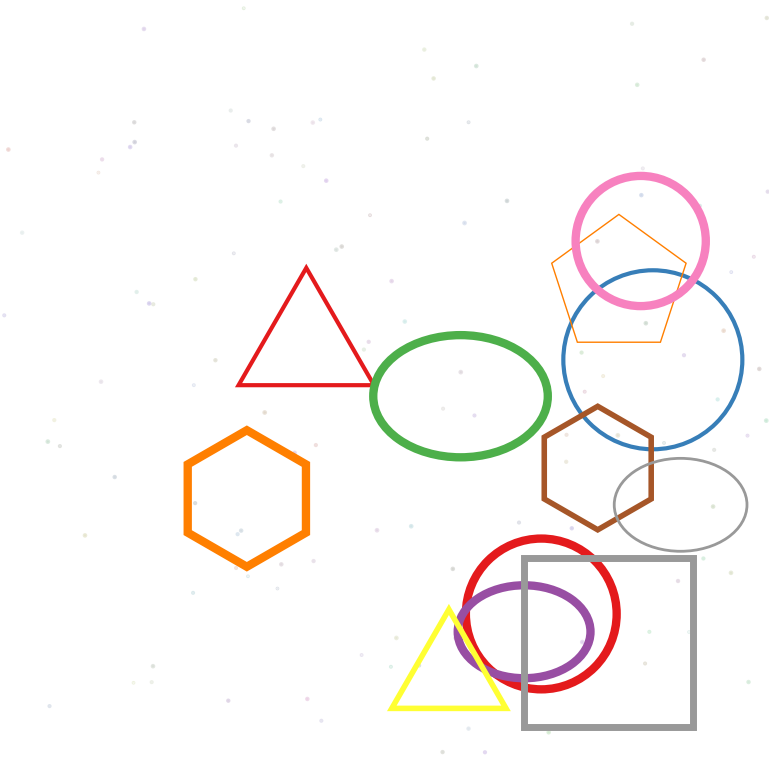[{"shape": "circle", "thickness": 3, "radius": 0.49, "center": [0.703, 0.203]}, {"shape": "triangle", "thickness": 1.5, "radius": 0.51, "center": [0.398, 0.551]}, {"shape": "circle", "thickness": 1.5, "radius": 0.58, "center": [0.848, 0.533]}, {"shape": "oval", "thickness": 3, "radius": 0.57, "center": [0.598, 0.485]}, {"shape": "oval", "thickness": 3, "radius": 0.43, "center": [0.681, 0.18]}, {"shape": "hexagon", "thickness": 3, "radius": 0.44, "center": [0.321, 0.353]}, {"shape": "pentagon", "thickness": 0.5, "radius": 0.46, "center": [0.804, 0.63]}, {"shape": "triangle", "thickness": 2, "radius": 0.43, "center": [0.583, 0.123]}, {"shape": "hexagon", "thickness": 2, "radius": 0.4, "center": [0.776, 0.392]}, {"shape": "circle", "thickness": 3, "radius": 0.42, "center": [0.832, 0.687]}, {"shape": "oval", "thickness": 1, "radius": 0.43, "center": [0.884, 0.344]}, {"shape": "square", "thickness": 2.5, "radius": 0.55, "center": [0.79, 0.166]}]